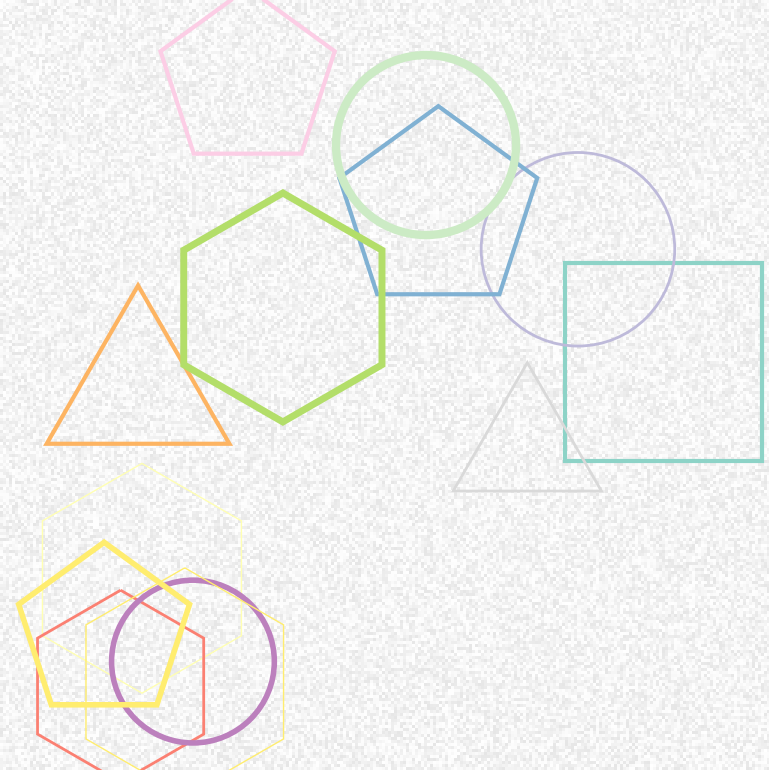[{"shape": "square", "thickness": 1.5, "radius": 0.64, "center": [0.861, 0.53]}, {"shape": "hexagon", "thickness": 0.5, "radius": 0.75, "center": [0.184, 0.249]}, {"shape": "circle", "thickness": 1, "radius": 0.63, "center": [0.751, 0.676]}, {"shape": "hexagon", "thickness": 1, "radius": 0.62, "center": [0.157, 0.109]}, {"shape": "pentagon", "thickness": 1.5, "radius": 0.68, "center": [0.569, 0.727]}, {"shape": "triangle", "thickness": 1.5, "radius": 0.69, "center": [0.179, 0.492]}, {"shape": "hexagon", "thickness": 2.5, "radius": 0.74, "center": [0.367, 0.601]}, {"shape": "pentagon", "thickness": 1.5, "radius": 0.59, "center": [0.322, 0.897]}, {"shape": "triangle", "thickness": 1, "radius": 0.56, "center": [0.685, 0.418]}, {"shape": "circle", "thickness": 2, "radius": 0.53, "center": [0.251, 0.141]}, {"shape": "circle", "thickness": 3, "radius": 0.58, "center": [0.553, 0.812]}, {"shape": "pentagon", "thickness": 2, "radius": 0.58, "center": [0.135, 0.179]}, {"shape": "hexagon", "thickness": 0.5, "radius": 0.74, "center": [0.24, 0.114]}]